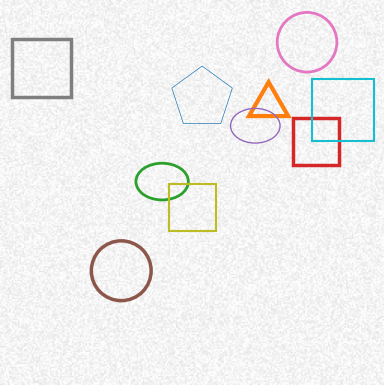[{"shape": "pentagon", "thickness": 0.5, "radius": 0.41, "center": [0.525, 0.746]}, {"shape": "triangle", "thickness": 3, "radius": 0.29, "center": [0.698, 0.728]}, {"shape": "oval", "thickness": 2, "radius": 0.34, "center": [0.421, 0.528]}, {"shape": "square", "thickness": 2.5, "radius": 0.3, "center": [0.821, 0.633]}, {"shape": "oval", "thickness": 1, "radius": 0.32, "center": [0.663, 0.673]}, {"shape": "circle", "thickness": 2.5, "radius": 0.39, "center": [0.315, 0.297]}, {"shape": "circle", "thickness": 2, "radius": 0.39, "center": [0.797, 0.89]}, {"shape": "square", "thickness": 2.5, "radius": 0.38, "center": [0.108, 0.824]}, {"shape": "square", "thickness": 1.5, "radius": 0.3, "center": [0.501, 0.461]}, {"shape": "square", "thickness": 1.5, "radius": 0.41, "center": [0.891, 0.714]}]